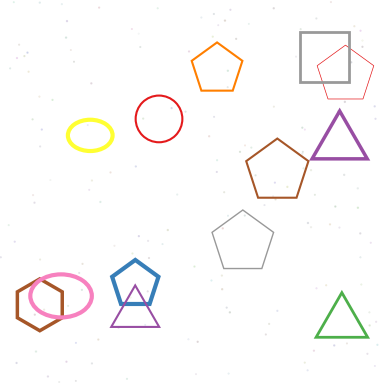[{"shape": "pentagon", "thickness": 0.5, "radius": 0.39, "center": [0.897, 0.805]}, {"shape": "circle", "thickness": 1.5, "radius": 0.3, "center": [0.413, 0.691]}, {"shape": "pentagon", "thickness": 3, "radius": 0.32, "center": [0.351, 0.262]}, {"shape": "triangle", "thickness": 2, "radius": 0.39, "center": [0.888, 0.163]}, {"shape": "triangle", "thickness": 1.5, "radius": 0.36, "center": [0.351, 0.187]}, {"shape": "triangle", "thickness": 2.5, "radius": 0.41, "center": [0.882, 0.629]}, {"shape": "pentagon", "thickness": 1.5, "radius": 0.35, "center": [0.564, 0.821]}, {"shape": "oval", "thickness": 3, "radius": 0.29, "center": [0.234, 0.648]}, {"shape": "hexagon", "thickness": 2.5, "radius": 0.34, "center": [0.103, 0.208]}, {"shape": "pentagon", "thickness": 1.5, "radius": 0.42, "center": [0.72, 0.555]}, {"shape": "oval", "thickness": 3, "radius": 0.4, "center": [0.159, 0.231]}, {"shape": "square", "thickness": 2, "radius": 0.32, "center": [0.843, 0.851]}, {"shape": "pentagon", "thickness": 1, "radius": 0.42, "center": [0.631, 0.37]}]